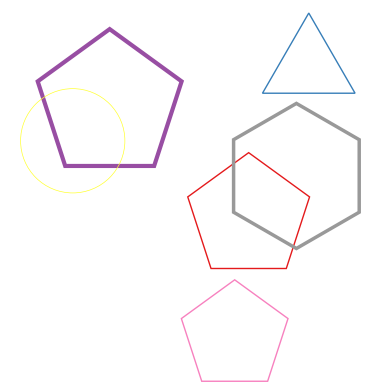[{"shape": "pentagon", "thickness": 1, "radius": 0.83, "center": [0.646, 0.437]}, {"shape": "triangle", "thickness": 1, "radius": 0.69, "center": [0.802, 0.827]}, {"shape": "pentagon", "thickness": 3, "radius": 0.98, "center": [0.285, 0.728]}, {"shape": "circle", "thickness": 0.5, "radius": 0.68, "center": [0.189, 0.634]}, {"shape": "pentagon", "thickness": 1, "radius": 0.73, "center": [0.61, 0.128]}, {"shape": "hexagon", "thickness": 2.5, "radius": 0.94, "center": [0.77, 0.543]}]